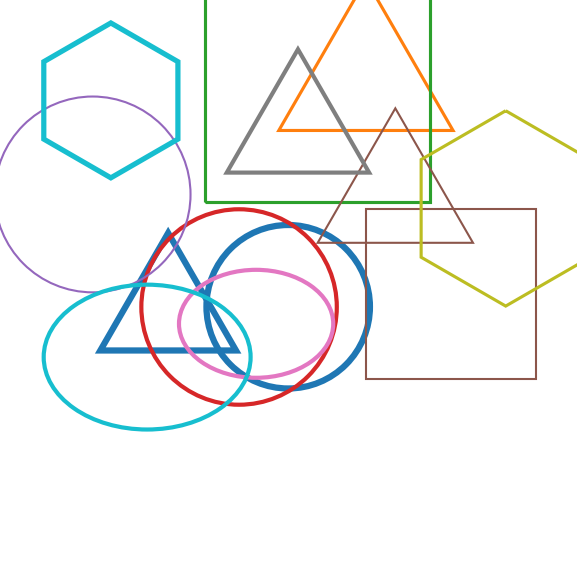[{"shape": "triangle", "thickness": 3, "radius": 0.68, "center": [0.291, 0.46]}, {"shape": "circle", "thickness": 3, "radius": 0.71, "center": [0.499, 0.468]}, {"shape": "triangle", "thickness": 1.5, "radius": 0.87, "center": [0.634, 0.86]}, {"shape": "square", "thickness": 1.5, "radius": 0.97, "center": [0.55, 0.843]}, {"shape": "circle", "thickness": 2, "radius": 0.85, "center": [0.414, 0.468]}, {"shape": "circle", "thickness": 1, "radius": 0.85, "center": [0.16, 0.662]}, {"shape": "triangle", "thickness": 1, "radius": 0.78, "center": [0.685, 0.656]}, {"shape": "square", "thickness": 1, "radius": 0.74, "center": [0.781, 0.491]}, {"shape": "oval", "thickness": 2, "radius": 0.67, "center": [0.443, 0.438]}, {"shape": "triangle", "thickness": 2, "radius": 0.71, "center": [0.516, 0.771]}, {"shape": "hexagon", "thickness": 1.5, "radius": 0.85, "center": [0.876, 0.638]}, {"shape": "hexagon", "thickness": 2.5, "radius": 0.67, "center": [0.192, 0.825]}, {"shape": "oval", "thickness": 2, "radius": 0.9, "center": [0.255, 0.381]}]